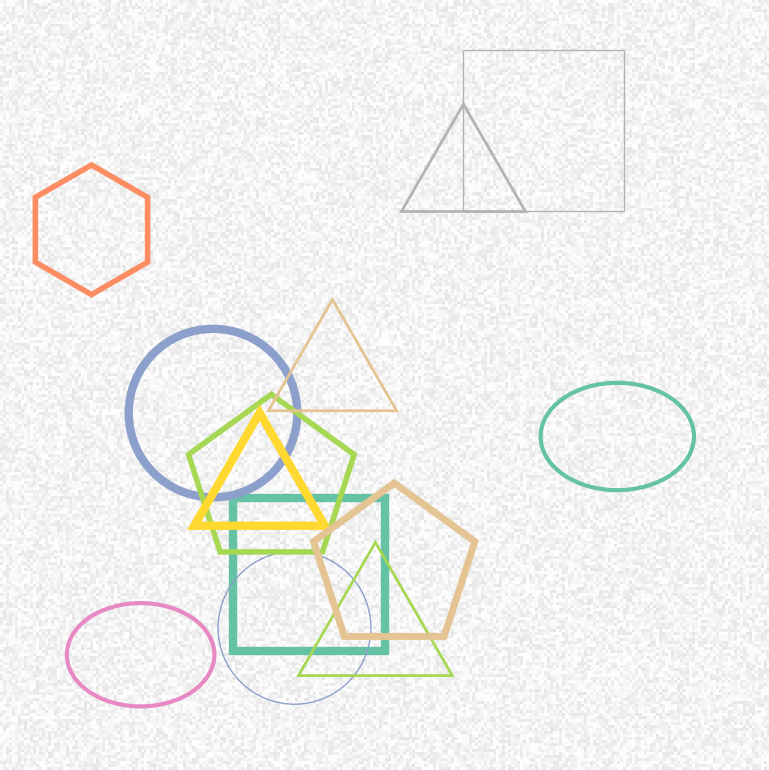[{"shape": "square", "thickness": 3, "radius": 0.49, "center": [0.402, 0.254]}, {"shape": "oval", "thickness": 1.5, "radius": 0.5, "center": [0.802, 0.433]}, {"shape": "hexagon", "thickness": 2, "radius": 0.42, "center": [0.119, 0.702]}, {"shape": "circle", "thickness": 0.5, "radius": 0.5, "center": [0.382, 0.185]}, {"shape": "circle", "thickness": 3, "radius": 0.55, "center": [0.277, 0.464]}, {"shape": "oval", "thickness": 1.5, "radius": 0.48, "center": [0.183, 0.15]}, {"shape": "pentagon", "thickness": 2, "radius": 0.57, "center": [0.352, 0.375]}, {"shape": "triangle", "thickness": 1, "radius": 0.58, "center": [0.488, 0.18]}, {"shape": "triangle", "thickness": 3, "radius": 0.49, "center": [0.337, 0.366]}, {"shape": "triangle", "thickness": 1, "radius": 0.48, "center": [0.432, 0.515]}, {"shape": "pentagon", "thickness": 2.5, "radius": 0.55, "center": [0.512, 0.263]}, {"shape": "square", "thickness": 0.5, "radius": 0.52, "center": [0.706, 0.831]}, {"shape": "triangle", "thickness": 1, "radius": 0.47, "center": [0.602, 0.772]}]